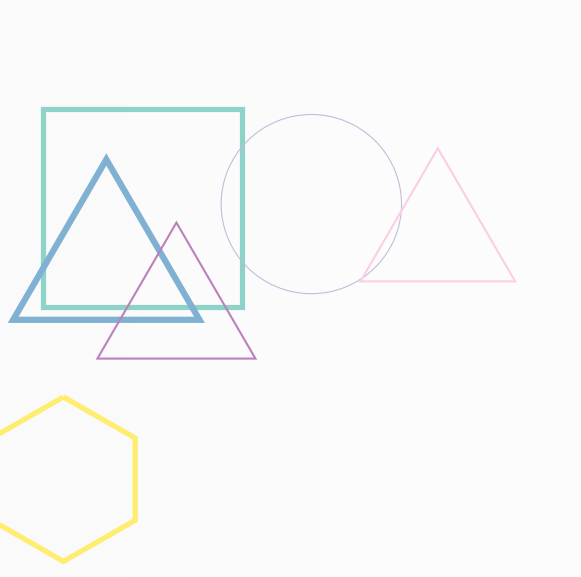[{"shape": "square", "thickness": 2.5, "radius": 0.86, "center": [0.245, 0.638]}, {"shape": "circle", "thickness": 0.5, "radius": 0.78, "center": [0.536, 0.646]}, {"shape": "triangle", "thickness": 3, "radius": 0.93, "center": [0.183, 0.538]}, {"shape": "triangle", "thickness": 1, "radius": 0.77, "center": [0.753, 0.589]}, {"shape": "triangle", "thickness": 1, "radius": 0.78, "center": [0.304, 0.457]}, {"shape": "hexagon", "thickness": 2.5, "radius": 0.71, "center": [0.109, 0.169]}]